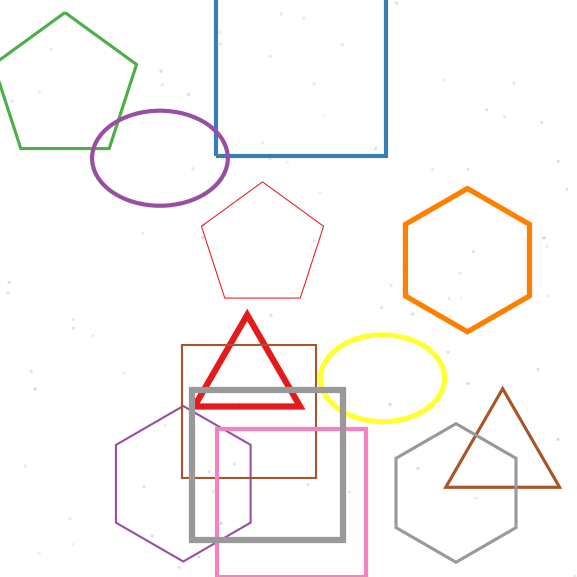[{"shape": "pentagon", "thickness": 0.5, "radius": 0.56, "center": [0.455, 0.573]}, {"shape": "triangle", "thickness": 3, "radius": 0.53, "center": [0.428, 0.348]}, {"shape": "square", "thickness": 2, "radius": 0.74, "center": [0.522, 0.877]}, {"shape": "pentagon", "thickness": 1.5, "radius": 0.65, "center": [0.113, 0.847]}, {"shape": "hexagon", "thickness": 1, "radius": 0.67, "center": [0.317, 0.161]}, {"shape": "oval", "thickness": 2, "radius": 0.59, "center": [0.277, 0.725]}, {"shape": "hexagon", "thickness": 2.5, "radius": 0.62, "center": [0.809, 0.549]}, {"shape": "oval", "thickness": 2.5, "radius": 0.54, "center": [0.662, 0.344]}, {"shape": "square", "thickness": 1, "radius": 0.58, "center": [0.431, 0.287]}, {"shape": "triangle", "thickness": 1.5, "radius": 0.57, "center": [0.87, 0.212]}, {"shape": "square", "thickness": 2, "radius": 0.64, "center": [0.504, 0.128]}, {"shape": "square", "thickness": 3, "radius": 0.65, "center": [0.463, 0.193]}, {"shape": "hexagon", "thickness": 1.5, "radius": 0.6, "center": [0.79, 0.146]}]